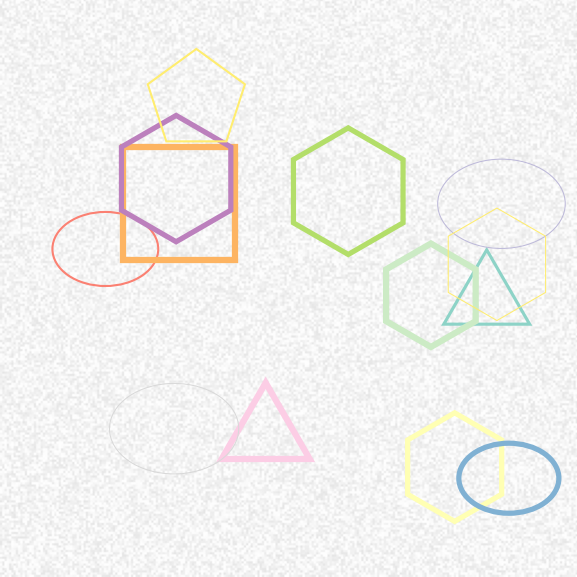[{"shape": "triangle", "thickness": 1.5, "radius": 0.43, "center": [0.843, 0.481]}, {"shape": "hexagon", "thickness": 2.5, "radius": 0.47, "center": [0.787, 0.19]}, {"shape": "oval", "thickness": 0.5, "radius": 0.55, "center": [0.868, 0.646]}, {"shape": "oval", "thickness": 1, "radius": 0.46, "center": [0.182, 0.568]}, {"shape": "oval", "thickness": 2.5, "radius": 0.43, "center": [0.881, 0.171]}, {"shape": "square", "thickness": 3, "radius": 0.49, "center": [0.31, 0.647]}, {"shape": "hexagon", "thickness": 2.5, "radius": 0.55, "center": [0.603, 0.668]}, {"shape": "triangle", "thickness": 3, "radius": 0.44, "center": [0.46, 0.248]}, {"shape": "oval", "thickness": 0.5, "radius": 0.56, "center": [0.301, 0.257]}, {"shape": "hexagon", "thickness": 2.5, "radius": 0.55, "center": [0.305, 0.69]}, {"shape": "hexagon", "thickness": 3, "radius": 0.45, "center": [0.746, 0.488]}, {"shape": "pentagon", "thickness": 1, "radius": 0.44, "center": [0.34, 0.826]}, {"shape": "hexagon", "thickness": 0.5, "radius": 0.49, "center": [0.86, 0.541]}]